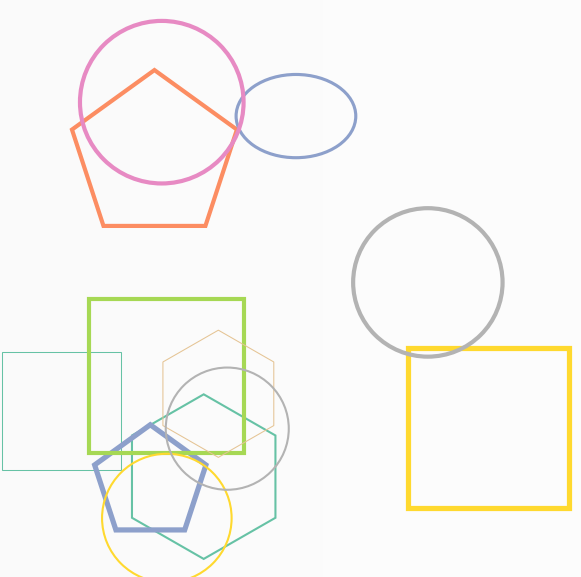[{"shape": "hexagon", "thickness": 1, "radius": 0.71, "center": [0.35, 0.174]}, {"shape": "square", "thickness": 0.5, "radius": 0.51, "center": [0.106, 0.287]}, {"shape": "pentagon", "thickness": 2, "radius": 0.75, "center": [0.266, 0.729]}, {"shape": "oval", "thickness": 1.5, "radius": 0.51, "center": [0.509, 0.798]}, {"shape": "pentagon", "thickness": 2.5, "radius": 0.5, "center": [0.259, 0.163]}, {"shape": "circle", "thickness": 2, "radius": 0.7, "center": [0.278, 0.822]}, {"shape": "square", "thickness": 2, "radius": 0.67, "center": [0.287, 0.349]}, {"shape": "circle", "thickness": 1, "radius": 0.56, "center": [0.287, 0.102]}, {"shape": "square", "thickness": 2.5, "radius": 0.69, "center": [0.84, 0.258]}, {"shape": "hexagon", "thickness": 0.5, "radius": 0.55, "center": [0.376, 0.317]}, {"shape": "circle", "thickness": 2, "radius": 0.64, "center": [0.736, 0.51]}, {"shape": "circle", "thickness": 1, "radius": 0.53, "center": [0.391, 0.257]}]